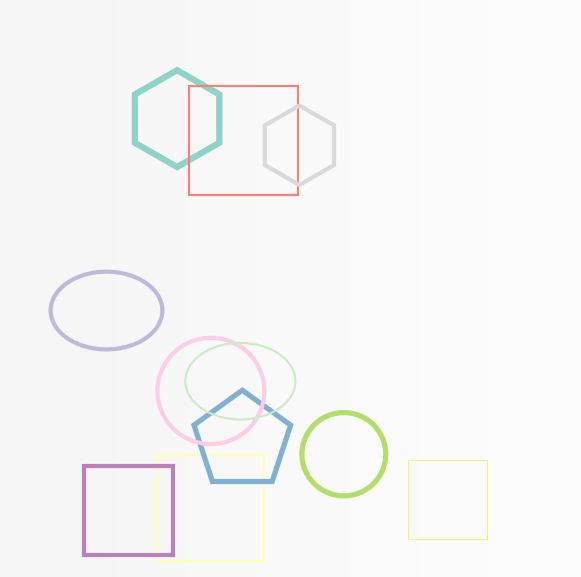[{"shape": "hexagon", "thickness": 3, "radius": 0.42, "center": [0.305, 0.794]}, {"shape": "square", "thickness": 1, "radius": 0.46, "center": [0.362, 0.119]}, {"shape": "oval", "thickness": 2, "radius": 0.48, "center": [0.183, 0.461]}, {"shape": "square", "thickness": 1, "radius": 0.47, "center": [0.419, 0.755]}, {"shape": "pentagon", "thickness": 2.5, "radius": 0.44, "center": [0.417, 0.236]}, {"shape": "circle", "thickness": 2.5, "radius": 0.36, "center": [0.592, 0.213]}, {"shape": "circle", "thickness": 2, "radius": 0.46, "center": [0.363, 0.322]}, {"shape": "hexagon", "thickness": 2, "radius": 0.34, "center": [0.515, 0.748]}, {"shape": "square", "thickness": 2, "radius": 0.38, "center": [0.221, 0.115]}, {"shape": "oval", "thickness": 1, "radius": 0.47, "center": [0.414, 0.339]}, {"shape": "square", "thickness": 0.5, "radius": 0.34, "center": [0.77, 0.134]}]